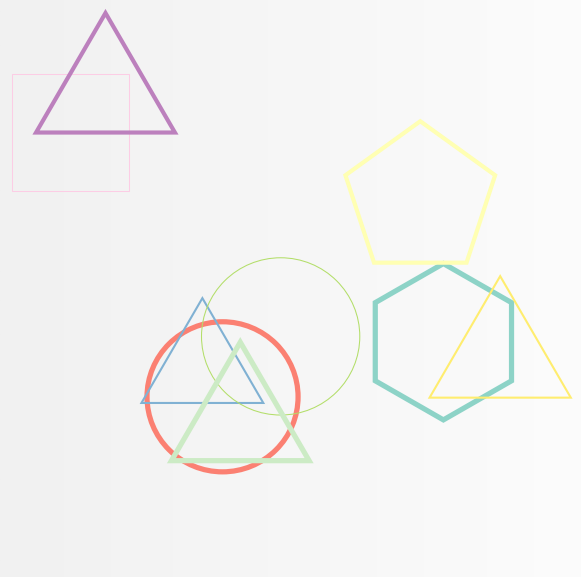[{"shape": "hexagon", "thickness": 2.5, "radius": 0.68, "center": [0.763, 0.407]}, {"shape": "pentagon", "thickness": 2, "radius": 0.68, "center": [0.723, 0.654]}, {"shape": "circle", "thickness": 2.5, "radius": 0.65, "center": [0.383, 0.312]}, {"shape": "triangle", "thickness": 1, "radius": 0.61, "center": [0.348, 0.362]}, {"shape": "circle", "thickness": 0.5, "radius": 0.68, "center": [0.483, 0.417]}, {"shape": "square", "thickness": 0.5, "radius": 0.5, "center": [0.121, 0.77]}, {"shape": "triangle", "thickness": 2, "radius": 0.69, "center": [0.181, 0.839]}, {"shape": "triangle", "thickness": 2.5, "radius": 0.68, "center": [0.413, 0.27]}, {"shape": "triangle", "thickness": 1, "radius": 0.7, "center": [0.861, 0.381]}]